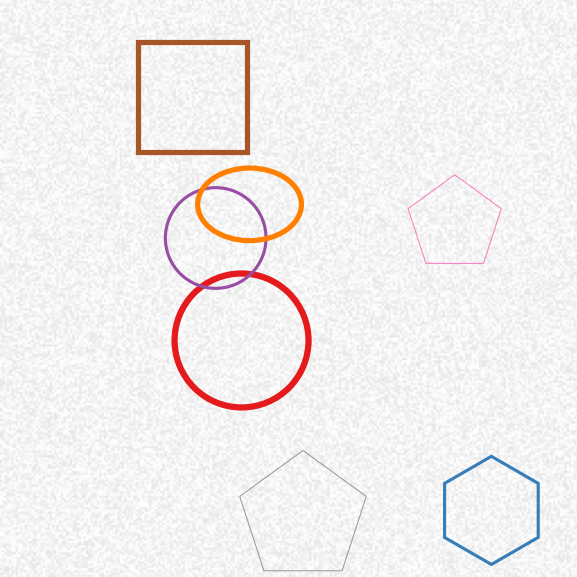[{"shape": "circle", "thickness": 3, "radius": 0.58, "center": [0.418, 0.41]}, {"shape": "hexagon", "thickness": 1.5, "radius": 0.47, "center": [0.851, 0.115]}, {"shape": "circle", "thickness": 1.5, "radius": 0.44, "center": [0.373, 0.587]}, {"shape": "oval", "thickness": 2.5, "radius": 0.45, "center": [0.432, 0.645]}, {"shape": "square", "thickness": 2.5, "radius": 0.47, "center": [0.334, 0.831]}, {"shape": "pentagon", "thickness": 0.5, "radius": 0.42, "center": [0.787, 0.612]}, {"shape": "pentagon", "thickness": 0.5, "radius": 0.58, "center": [0.525, 0.104]}]